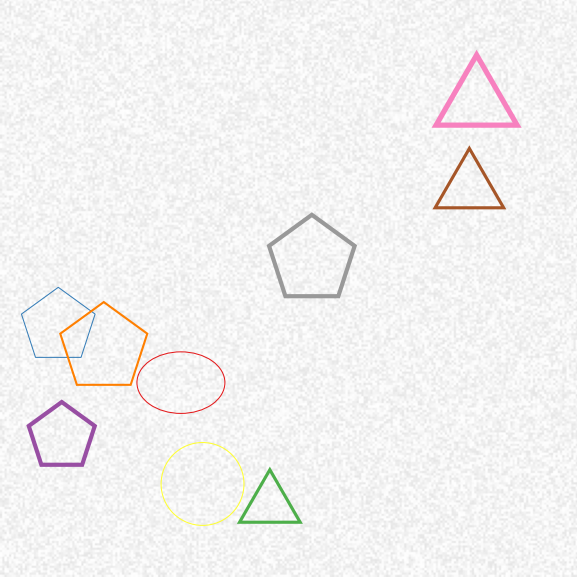[{"shape": "oval", "thickness": 0.5, "radius": 0.38, "center": [0.313, 0.337]}, {"shape": "pentagon", "thickness": 0.5, "radius": 0.34, "center": [0.101, 0.435]}, {"shape": "triangle", "thickness": 1.5, "radius": 0.3, "center": [0.467, 0.125]}, {"shape": "pentagon", "thickness": 2, "radius": 0.3, "center": [0.107, 0.243]}, {"shape": "pentagon", "thickness": 1, "radius": 0.4, "center": [0.18, 0.397]}, {"shape": "circle", "thickness": 0.5, "radius": 0.36, "center": [0.351, 0.161]}, {"shape": "triangle", "thickness": 1.5, "radius": 0.34, "center": [0.813, 0.674]}, {"shape": "triangle", "thickness": 2.5, "radius": 0.41, "center": [0.825, 0.823]}, {"shape": "pentagon", "thickness": 2, "radius": 0.39, "center": [0.54, 0.549]}]